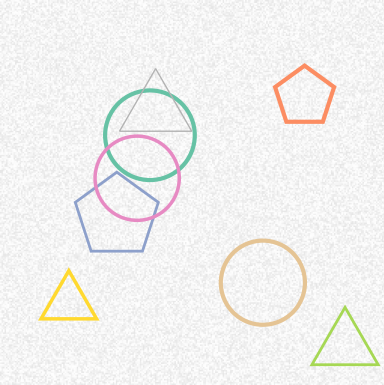[{"shape": "circle", "thickness": 3, "radius": 0.58, "center": [0.389, 0.649]}, {"shape": "pentagon", "thickness": 3, "radius": 0.4, "center": [0.791, 0.749]}, {"shape": "pentagon", "thickness": 2, "radius": 0.57, "center": [0.303, 0.439]}, {"shape": "circle", "thickness": 2.5, "radius": 0.55, "center": [0.356, 0.537]}, {"shape": "triangle", "thickness": 2, "radius": 0.5, "center": [0.896, 0.102]}, {"shape": "triangle", "thickness": 2.5, "radius": 0.42, "center": [0.179, 0.214]}, {"shape": "circle", "thickness": 3, "radius": 0.55, "center": [0.683, 0.266]}, {"shape": "triangle", "thickness": 1, "radius": 0.54, "center": [0.404, 0.713]}]